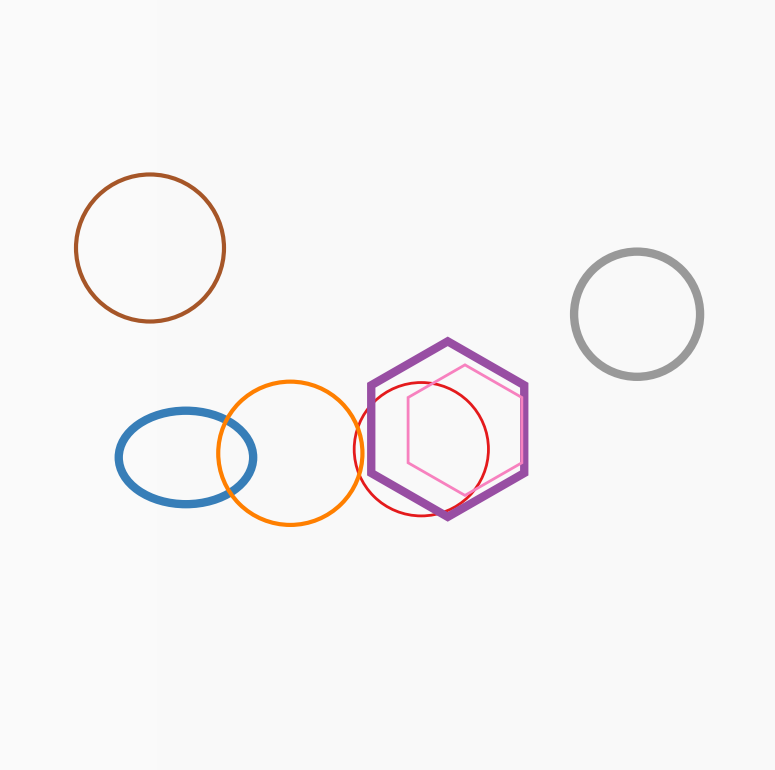[{"shape": "circle", "thickness": 1, "radius": 0.43, "center": [0.544, 0.417]}, {"shape": "oval", "thickness": 3, "radius": 0.43, "center": [0.24, 0.406]}, {"shape": "hexagon", "thickness": 3, "radius": 0.57, "center": [0.578, 0.443]}, {"shape": "circle", "thickness": 1.5, "radius": 0.47, "center": [0.375, 0.411]}, {"shape": "circle", "thickness": 1.5, "radius": 0.48, "center": [0.194, 0.678]}, {"shape": "hexagon", "thickness": 1, "radius": 0.42, "center": [0.6, 0.441]}, {"shape": "circle", "thickness": 3, "radius": 0.41, "center": [0.822, 0.592]}]